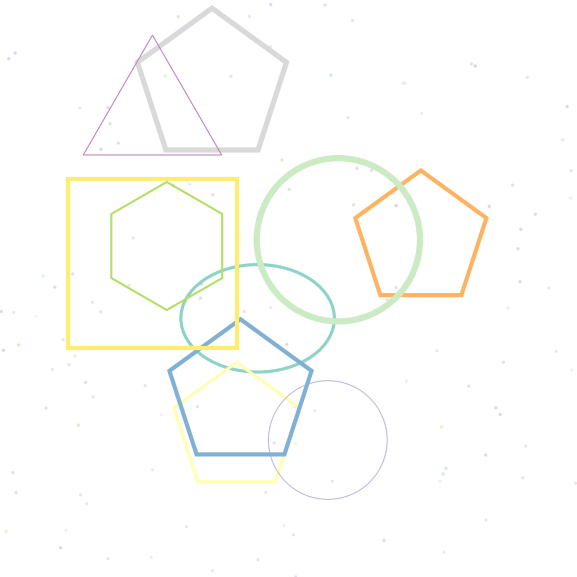[{"shape": "oval", "thickness": 1.5, "radius": 0.66, "center": [0.446, 0.448]}, {"shape": "pentagon", "thickness": 1.5, "radius": 0.57, "center": [0.41, 0.257]}, {"shape": "circle", "thickness": 0.5, "radius": 0.51, "center": [0.568, 0.237]}, {"shape": "pentagon", "thickness": 2, "radius": 0.65, "center": [0.416, 0.317]}, {"shape": "pentagon", "thickness": 2, "radius": 0.6, "center": [0.729, 0.585]}, {"shape": "hexagon", "thickness": 1, "radius": 0.55, "center": [0.289, 0.573]}, {"shape": "pentagon", "thickness": 2.5, "radius": 0.68, "center": [0.367, 0.849]}, {"shape": "triangle", "thickness": 0.5, "radius": 0.69, "center": [0.264, 0.8]}, {"shape": "circle", "thickness": 3, "radius": 0.71, "center": [0.586, 0.584]}, {"shape": "square", "thickness": 2, "radius": 0.73, "center": [0.263, 0.544]}]